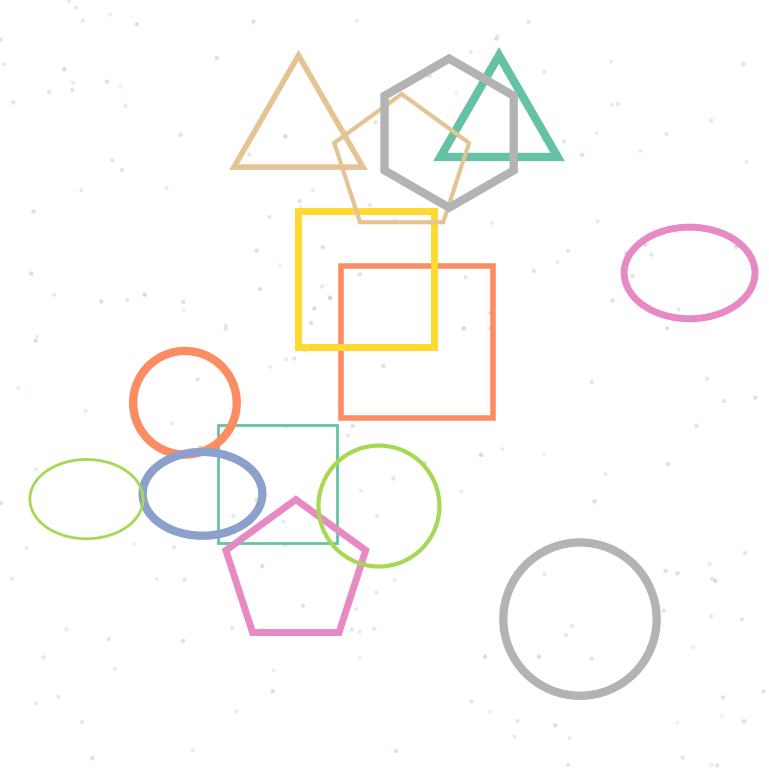[{"shape": "square", "thickness": 1, "radius": 0.39, "center": [0.361, 0.371]}, {"shape": "triangle", "thickness": 3, "radius": 0.44, "center": [0.648, 0.84]}, {"shape": "circle", "thickness": 3, "radius": 0.34, "center": [0.24, 0.477]}, {"shape": "square", "thickness": 2, "radius": 0.49, "center": [0.541, 0.555]}, {"shape": "oval", "thickness": 3, "radius": 0.39, "center": [0.263, 0.359]}, {"shape": "pentagon", "thickness": 2.5, "radius": 0.48, "center": [0.384, 0.256]}, {"shape": "oval", "thickness": 2.5, "radius": 0.42, "center": [0.896, 0.646]}, {"shape": "oval", "thickness": 1, "radius": 0.37, "center": [0.112, 0.352]}, {"shape": "circle", "thickness": 1.5, "radius": 0.39, "center": [0.492, 0.343]}, {"shape": "square", "thickness": 2.5, "radius": 0.44, "center": [0.475, 0.637]}, {"shape": "pentagon", "thickness": 1.5, "radius": 0.46, "center": [0.522, 0.786]}, {"shape": "triangle", "thickness": 2, "radius": 0.48, "center": [0.388, 0.831]}, {"shape": "hexagon", "thickness": 3, "radius": 0.48, "center": [0.583, 0.827]}, {"shape": "circle", "thickness": 3, "radius": 0.5, "center": [0.753, 0.196]}]